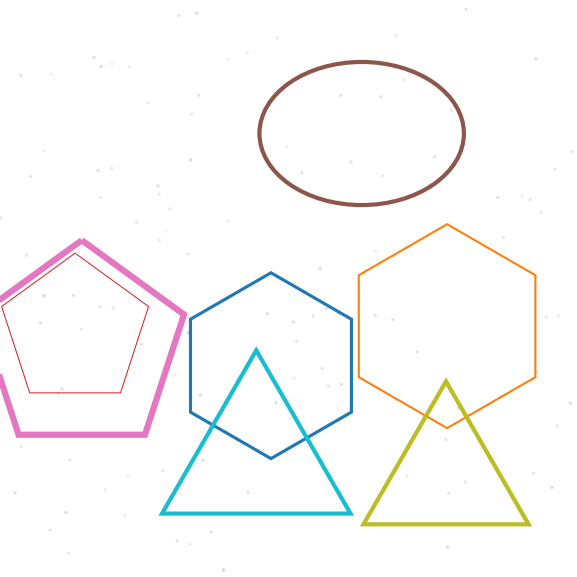[{"shape": "hexagon", "thickness": 1.5, "radius": 0.8, "center": [0.469, 0.366]}, {"shape": "hexagon", "thickness": 1, "radius": 0.88, "center": [0.774, 0.434]}, {"shape": "pentagon", "thickness": 0.5, "radius": 0.67, "center": [0.13, 0.427]}, {"shape": "oval", "thickness": 2, "radius": 0.89, "center": [0.626, 0.768]}, {"shape": "pentagon", "thickness": 3, "radius": 0.93, "center": [0.142, 0.397]}, {"shape": "triangle", "thickness": 2, "radius": 0.82, "center": [0.772, 0.174]}, {"shape": "triangle", "thickness": 2, "radius": 0.94, "center": [0.444, 0.204]}]